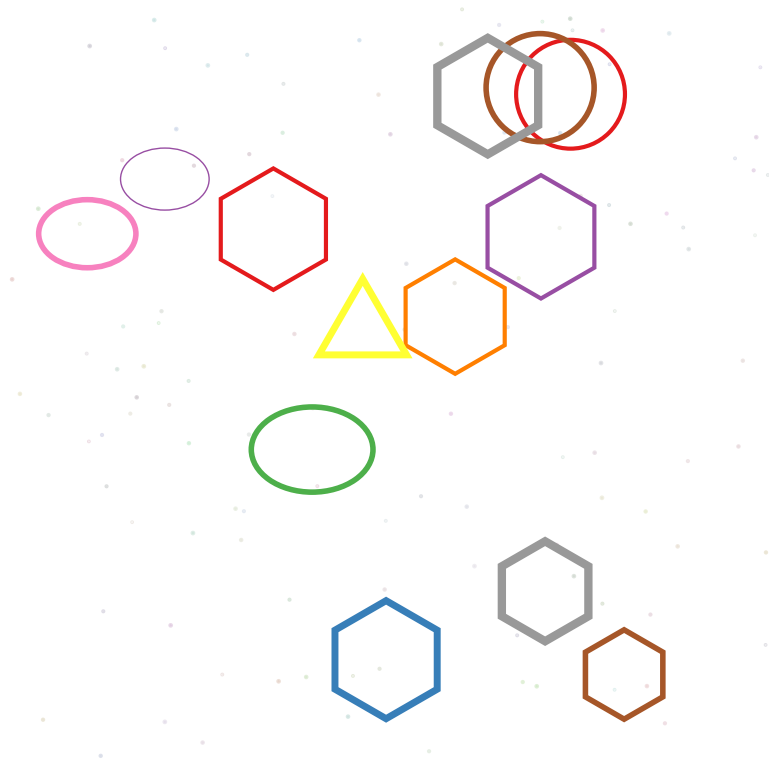[{"shape": "hexagon", "thickness": 1.5, "radius": 0.39, "center": [0.355, 0.702]}, {"shape": "circle", "thickness": 1.5, "radius": 0.35, "center": [0.741, 0.878]}, {"shape": "hexagon", "thickness": 2.5, "radius": 0.38, "center": [0.501, 0.143]}, {"shape": "oval", "thickness": 2, "radius": 0.4, "center": [0.405, 0.416]}, {"shape": "hexagon", "thickness": 1.5, "radius": 0.4, "center": [0.703, 0.692]}, {"shape": "oval", "thickness": 0.5, "radius": 0.29, "center": [0.214, 0.767]}, {"shape": "hexagon", "thickness": 1.5, "radius": 0.37, "center": [0.591, 0.589]}, {"shape": "triangle", "thickness": 2.5, "radius": 0.33, "center": [0.471, 0.572]}, {"shape": "hexagon", "thickness": 2, "radius": 0.29, "center": [0.811, 0.124]}, {"shape": "circle", "thickness": 2, "radius": 0.35, "center": [0.701, 0.886]}, {"shape": "oval", "thickness": 2, "radius": 0.32, "center": [0.113, 0.696]}, {"shape": "hexagon", "thickness": 3, "radius": 0.32, "center": [0.708, 0.232]}, {"shape": "hexagon", "thickness": 3, "radius": 0.38, "center": [0.633, 0.875]}]